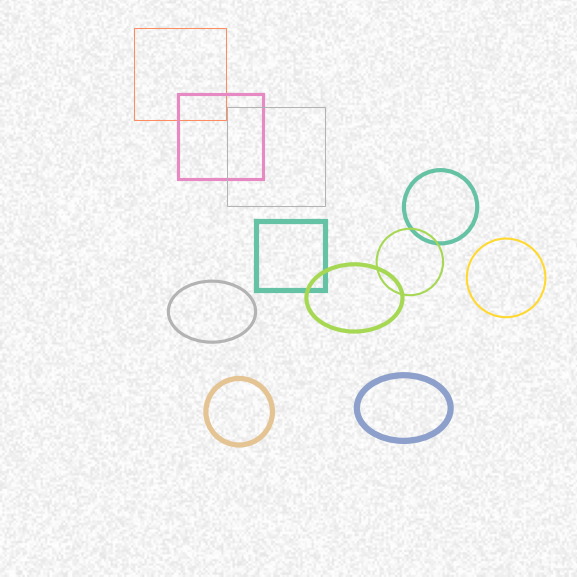[{"shape": "circle", "thickness": 2, "radius": 0.32, "center": [0.763, 0.641]}, {"shape": "square", "thickness": 2.5, "radius": 0.3, "center": [0.502, 0.558]}, {"shape": "square", "thickness": 0.5, "radius": 0.4, "center": [0.312, 0.871]}, {"shape": "oval", "thickness": 3, "radius": 0.41, "center": [0.699, 0.293]}, {"shape": "square", "thickness": 1.5, "radius": 0.37, "center": [0.382, 0.763]}, {"shape": "oval", "thickness": 2, "radius": 0.42, "center": [0.614, 0.483]}, {"shape": "circle", "thickness": 1, "radius": 0.29, "center": [0.71, 0.546]}, {"shape": "circle", "thickness": 1, "radius": 0.34, "center": [0.876, 0.518]}, {"shape": "circle", "thickness": 2.5, "radius": 0.29, "center": [0.414, 0.286]}, {"shape": "oval", "thickness": 1.5, "radius": 0.38, "center": [0.367, 0.459]}, {"shape": "square", "thickness": 0.5, "radius": 0.43, "center": [0.478, 0.728]}]